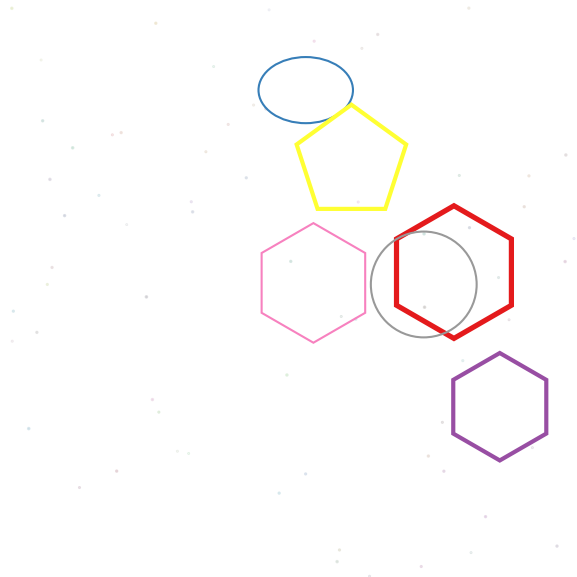[{"shape": "hexagon", "thickness": 2.5, "radius": 0.57, "center": [0.786, 0.528]}, {"shape": "oval", "thickness": 1, "radius": 0.41, "center": [0.529, 0.843]}, {"shape": "hexagon", "thickness": 2, "radius": 0.47, "center": [0.865, 0.295]}, {"shape": "pentagon", "thickness": 2, "radius": 0.5, "center": [0.608, 0.718]}, {"shape": "hexagon", "thickness": 1, "radius": 0.52, "center": [0.543, 0.509]}, {"shape": "circle", "thickness": 1, "radius": 0.46, "center": [0.734, 0.507]}]